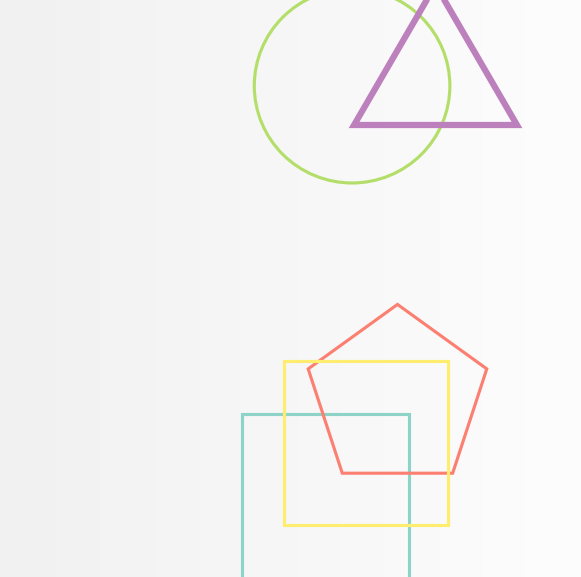[{"shape": "square", "thickness": 1.5, "radius": 0.72, "center": [0.56, 0.138]}, {"shape": "pentagon", "thickness": 1.5, "radius": 0.81, "center": [0.684, 0.31]}, {"shape": "circle", "thickness": 1.5, "radius": 0.84, "center": [0.606, 0.851]}, {"shape": "triangle", "thickness": 3, "radius": 0.81, "center": [0.749, 0.864]}, {"shape": "square", "thickness": 1.5, "radius": 0.71, "center": [0.63, 0.232]}]